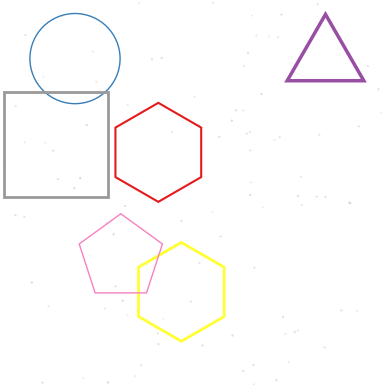[{"shape": "hexagon", "thickness": 1.5, "radius": 0.64, "center": [0.411, 0.604]}, {"shape": "circle", "thickness": 1, "radius": 0.59, "center": [0.195, 0.848]}, {"shape": "triangle", "thickness": 2.5, "radius": 0.57, "center": [0.845, 0.848]}, {"shape": "hexagon", "thickness": 2, "radius": 0.64, "center": [0.471, 0.242]}, {"shape": "pentagon", "thickness": 1, "radius": 0.57, "center": [0.314, 0.331]}, {"shape": "square", "thickness": 2, "radius": 0.68, "center": [0.146, 0.624]}]